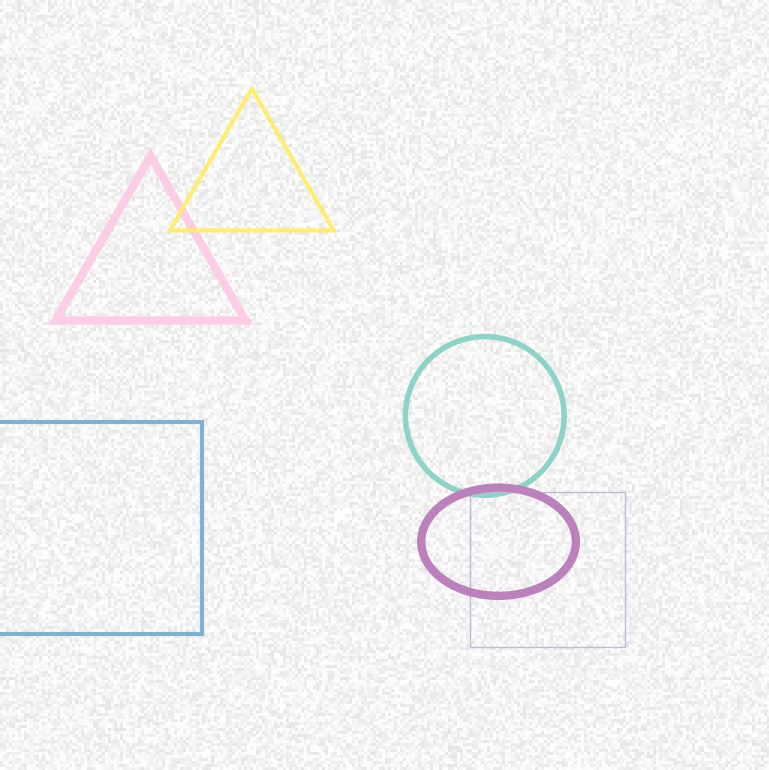[{"shape": "circle", "thickness": 2, "radius": 0.52, "center": [0.63, 0.46]}, {"shape": "square", "thickness": 0.5, "radius": 0.5, "center": [0.711, 0.26]}, {"shape": "square", "thickness": 1.5, "radius": 0.69, "center": [0.125, 0.314]}, {"shape": "triangle", "thickness": 3, "radius": 0.71, "center": [0.195, 0.655]}, {"shape": "oval", "thickness": 3, "radius": 0.5, "center": [0.647, 0.296]}, {"shape": "triangle", "thickness": 1.5, "radius": 0.61, "center": [0.327, 0.762]}]